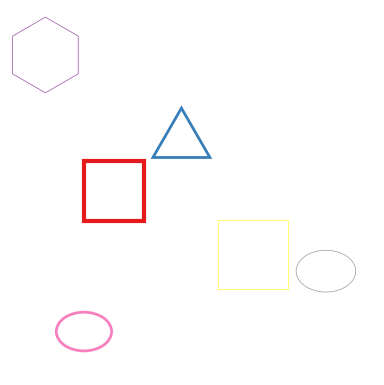[{"shape": "square", "thickness": 3, "radius": 0.39, "center": [0.296, 0.505]}, {"shape": "triangle", "thickness": 2, "radius": 0.43, "center": [0.471, 0.634]}, {"shape": "hexagon", "thickness": 0.5, "radius": 0.49, "center": [0.118, 0.857]}, {"shape": "square", "thickness": 0.5, "radius": 0.45, "center": [0.657, 0.338]}, {"shape": "oval", "thickness": 2, "radius": 0.36, "center": [0.218, 0.139]}, {"shape": "oval", "thickness": 0.5, "radius": 0.39, "center": [0.847, 0.296]}]